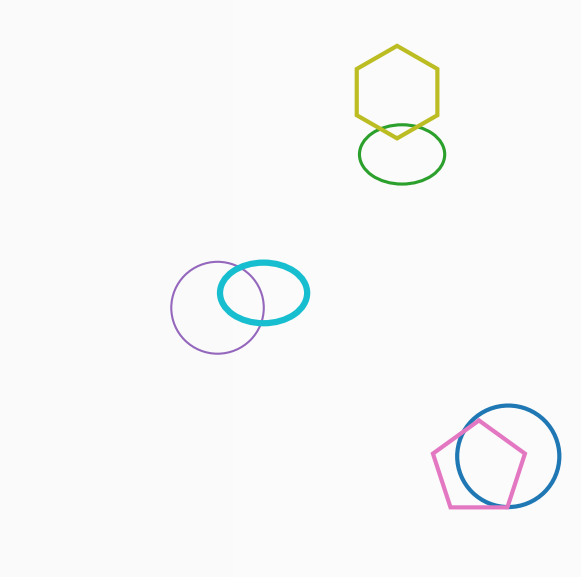[{"shape": "circle", "thickness": 2, "radius": 0.44, "center": [0.874, 0.209]}, {"shape": "oval", "thickness": 1.5, "radius": 0.37, "center": [0.692, 0.732]}, {"shape": "circle", "thickness": 1, "radius": 0.4, "center": [0.374, 0.466]}, {"shape": "pentagon", "thickness": 2, "radius": 0.42, "center": [0.824, 0.188]}, {"shape": "hexagon", "thickness": 2, "radius": 0.4, "center": [0.683, 0.84]}, {"shape": "oval", "thickness": 3, "radius": 0.37, "center": [0.453, 0.492]}]